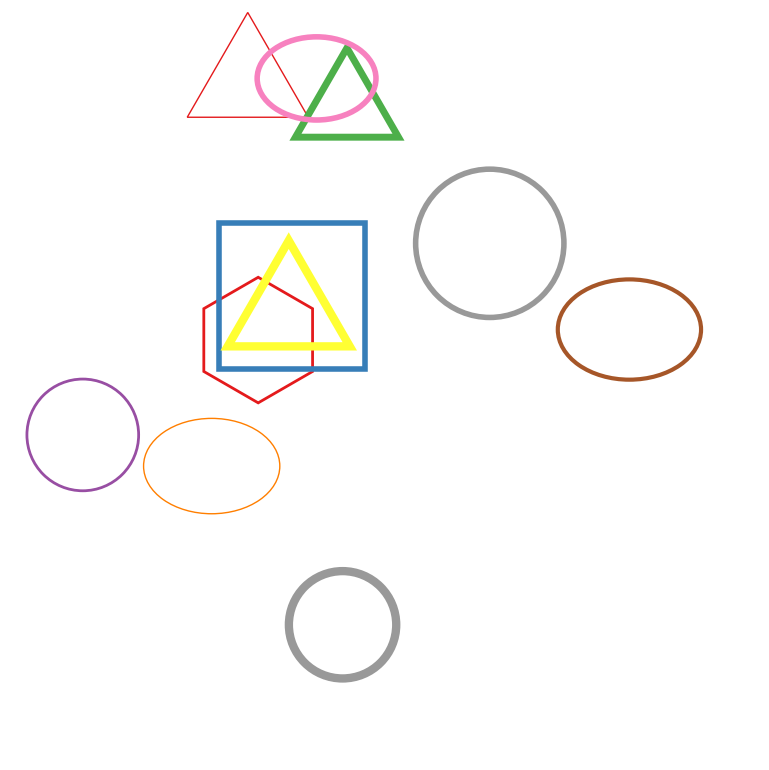[{"shape": "hexagon", "thickness": 1, "radius": 0.41, "center": [0.335, 0.558]}, {"shape": "triangle", "thickness": 0.5, "radius": 0.45, "center": [0.322, 0.893]}, {"shape": "square", "thickness": 2, "radius": 0.47, "center": [0.379, 0.615]}, {"shape": "triangle", "thickness": 2.5, "radius": 0.39, "center": [0.451, 0.86]}, {"shape": "circle", "thickness": 1, "radius": 0.36, "center": [0.108, 0.435]}, {"shape": "oval", "thickness": 0.5, "radius": 0.44, "center": [0.275, 0.395]}, {"shape": "triangle", "thickness": 3, "radius": 0.46, "center": [0.375, 0.596]}, {"shape": "oval", "thickness": 1.5, "radius": 0.47, "center": [0.817, 0.572]}, {"shape": "oval", "thickness": 2, "radius": 0.39, "center": [0.411, 0.898]}, {"shape": "circle", "thickness": 2, "radius": 0.48, "center": [0.636, 0.684]}, {"shape": "circle", "thickness": 3, "radius": 0.35, "center": [0.445, 0.189]}]